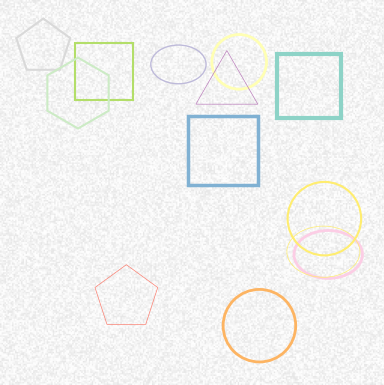[{"shape": "square", "thickness": 3, "radius": 0.41, "center": [0.803, 0.776]}, {"shape": "circle", "thickness": 2, "radius": 0.35, "center": [0.621, 0.839]}, {"shape": "oval", "thickness": 1, "radius": 0.36, "center": [0.463, 0.833]}, {"shape": "pentagon", "thickness": 0.5, "radius": 0.43, "center": [0.328, 0.227]}, {"shape": "square", "thickness": 2.5, "radius": 0.45, "center": [0.579, 0.608]}, {"shape": "circle", "thickness": 2, "radius": 0.47, "center": [0.674, 0.154]}, {"shape": "square", "thickness": 1.5, "radius": 0.37, "center": [0.27, 0.814]}, {"shape": "oval", "thickness": 2, "radius": 0.44, "center": [0.852, 0.339]}, {"shape": "pentagon", "thickness": 1.5, "radius": 0.37, "center": [0.112, 0.878]}, {"shape": "triangle", "thickness": 0.5, "radius": 0.46, "center": [0.589, 0.776]}, {"shape": "hexagon", "thickness": 1.5, "radius": 0.46, "center": [0.203, 0.758]}, {"shape": "oval", "thickness": 0.5, "radius": 0.47, "center": [0.84, 0.346]}, {"shape": "circle", "thickness": 1.5, "radius": 0.48, "center": [0.843, 0.432]}]